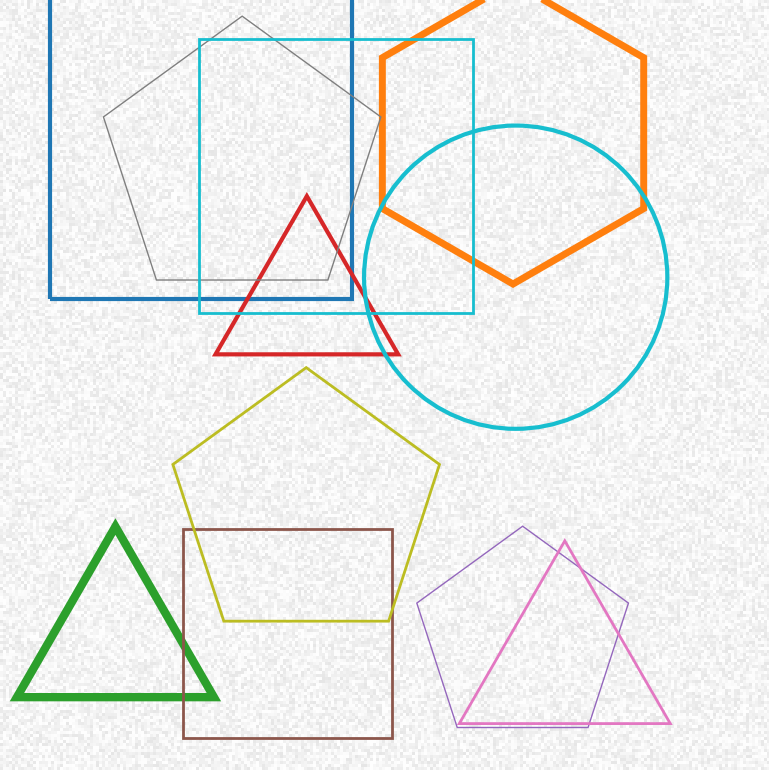[{"shape": "square", "thickness": 1.5, "radius": 0.98, "center": [0.261, 0.807]}, {"shape": "hexagon", "thickness": 2.5, "radius": 0.98, "center": [0.666, 0.827]}, {"shape": "triangle", "thickness": 3, "radius": 0.74, "center": [0.15, 0.168]}, {"shape": "triangle", "thickness": 1.5, "radius": 0.68, "center": [0.399, 0.608]}, {"shape": "pentagon", "thickness": 0.5, "radius": 0.72, "center": [0.679, 0.172]}, {"shape": "square", "thickness": 1, "radius": 0.68, "center": [0.374, 0.178]}, {"shape": "triangle", "thickness": 1, "radius": 0.79, "center": [0.733, 0.139]}, {"shape": "pentagon", "thickness": 0.5, "radius": 0.95, "center": [0.314, 0.79]}, {"shape": "pentagon", "thickness": 1, "radius": 0.91, "center": [0.398, 0.341]}, {"shape": "circle", "thickness": 1.5, "radius": 0.98, "center": [0.67, 0.64]}, {"shape": "square", "thickness": 1, "radius": 0.89, "center": [0.436, 0.771]}]